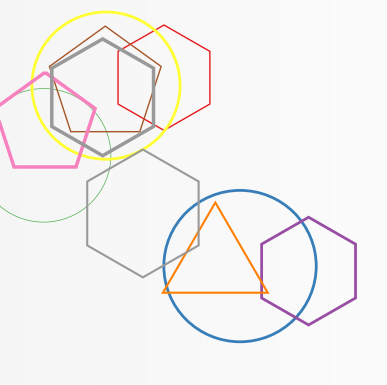[{"shape": "hexagon", "thickness": 1, "radius": 0.68, "center": [0.423, 0.798]}, {"shape": "circle", "thickness": 2, "radius": 0.98, "center": [0.619, 0.309]}, {"shape": "circle", "thickness": 0.5, "radius": 0.87, "center": [0.113, 0.597]}, {"shape": "hexagon", "thickness": 2, "radius": 0.7, "center": [0.796, 0.296]}, {"shape": "triangle", "thickness": 1.5, "radius": 0.78, "center": [0.556, 0.318]}, {"shape": "circle", "thickness": 2, "radius": 0.96, "center": [0.274, 0.778]}, {"shape": "pentagon", "thickness": 1, "radius": 0.76, "center": [0.272, 0.781]}, {"shape": "pentagon", "thickness": 2.5, "radius": 0.68, "center": [0.116, 0.676]}, {"shape": "hexagon", "thickness": 2.5, "radius": 0.76, "center": [0.265, 0.747]}, {"shape": "hexagon", "thickness": 1.5, "radius": 0.83, "center": [0.369, 0.446]}]